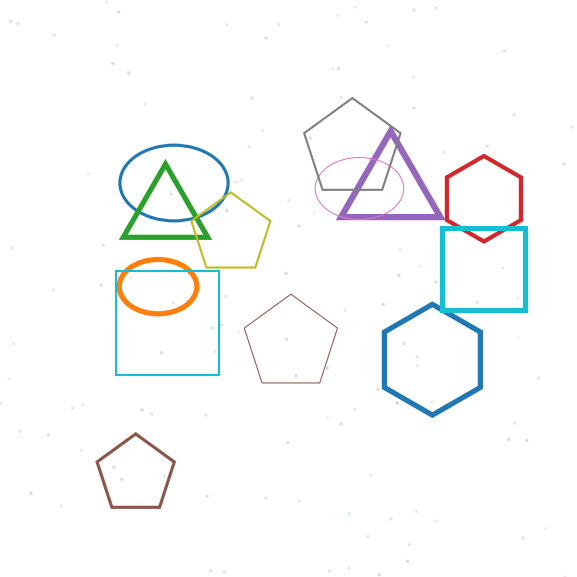[{"shape": "hexagon", "thickness": 2.5, "radius": 0.48, "center": [0.749, 0.376]}, {"shape": "oval", "thickness": 1.5, "radius": 0.47, "center": [0.301, 0.682]}, {"shape": "oval", "thickness": 2.5, "radius": 0.34, "center": [0.274, 0.503]}, {"shape": "triangle", "thickness": 2.5, "radius": 0.42, "center": [0.287, 0.63]}, {"shape": "hexagon", "thickness": 2, "radius": 0.37, "center": [0.838, 0.655]}, {"shape": "triangle", "thickness": 3, "radius": 0.5, "center": [0.677, 0.673]}, {"shape": "pentagon", "thickness": 1.5, "radius": 0.35, "center": [0.235, 0.178]}, {"shape": "pentagon", "thickness": 0.5, "radius": 0.42, "center": [0.504, 0.405]}, {"shape": "oval", "thickness": 0.5, "radius": 0.38, "center": [0.622, 0.673]}, {"shape": "pentagon", "thickness": 1, "radius": 0.44, "center": [0.61, 0.741]}, {"shape": "pentagon", "thickness": 1, "radius": 0.36, "center": [0.4, 0.594]}, {"shape": "square", "thickness": 2.5, "radius": 0.36, "center": [0.837, 0.533]}, {"shape": "square", "thickness": 1, "radius": 0.45, "center": [0.29, 0.44]}]